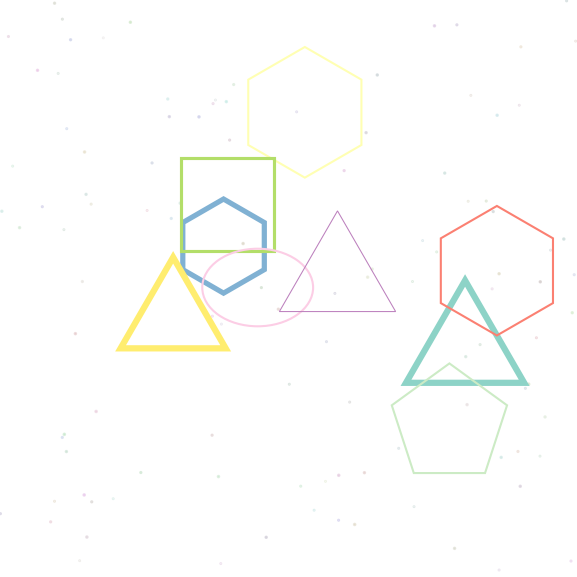[{"shape": "triangle", "thickness": 3, "radius": 0.59, "center": [0.805, 0.395]}, {"shape": "hexagon", "thickness": 1, "radius": 0.57, "center": [0.528, 0.805]}, {"shape": "hexagon", "thickness": 1, "radius": 0.56, "center": [0.86, 0.53]}, {"shape": "hexagon", "thickness": 2.5, "radius": 0.41, "center": [0.387, 0.573]}, {"shape": "square", "thickness": 1.5, "radius": 0.41, "center": [0.394, 0.645]}, {"shape": "oval", "thickness": 1, "radius": 0.48, "center": [0.446, 0.501]}, {"shape": "triangle", "thickness": 0.5, "radius": 0.58, "center": [0.584, 0.518]}, {"shape": "pentagon", "thickness": 1, "radius": 0.52, "center": [0.778, 0.265]}, {"shape": "triangle", "thickness": 3, "radius": 0.53, "center": [0.3, 0.448]}]